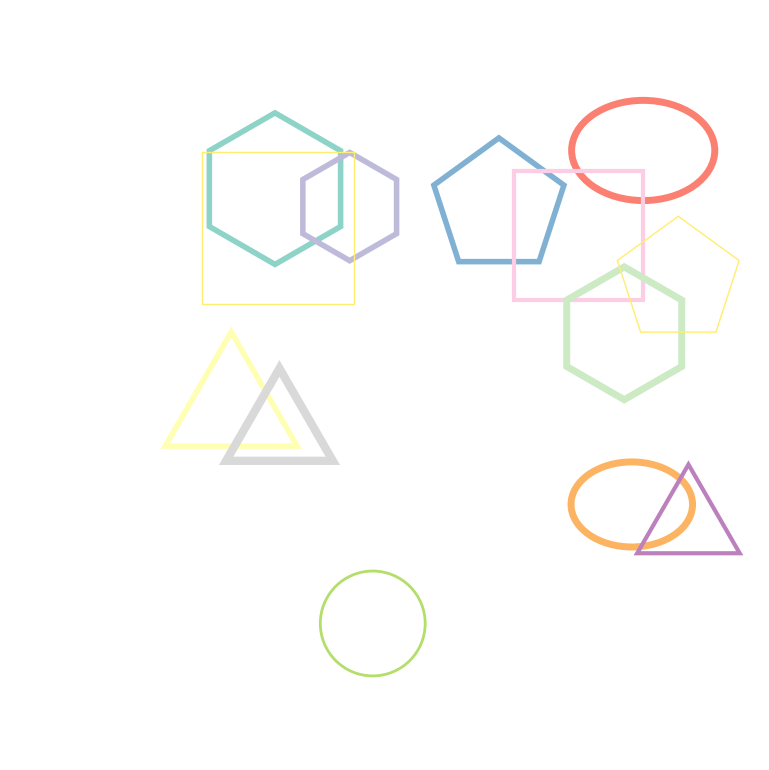[{"shape": "hexagon", "thickness": 2, "radius": 0.49, "center": [0.357, 0.755]}, {"shape": "triangle", "thickness": 2, "radius": 0.49, "center": [0.3, 0.47]}, {"shape": "hexagon", "thickness": 2, "radius": 0.35, "center": [0.454, 0.732]}, {"shape": "oval", "thickness": 2.5, "radius": 0.46, "center": [0.835, 0.805]}, {"shape": "pentagon", "thickness": 2, "radius": 0.44, "center": [0.648, 0.732]}, {"shape": "oval", "thickness": 2.5, "radius": 0.39, "center": [0.821, 0.345]}, {"shape": "circle", "thickness": 1, "radius": 0.34, "center": [0.484, 0.19]}, {"shape": "square", "thickness": 1.5, "radius": 0.42, "center": [0.751, 0.694]}, {"shape": "triangle", "thickness": 3, "radius": 0.4, "center": [0.363, 0.442]}, {"shape": "triangle", "thickness": 1.5, "radius": 0.38, "center": [0.894, 0.32]}, {"shape": "hexagon", "thickness": 2.5, "radius": 0.43, "center": [0.811, 0.567]}, {"shape": "square", "thickness": 0.5, "radius": 0.49, "center": [0.361, 0.704]}, {"shape": "pentagon", "thickness": 0.5, "radius": 0.42, "center": [0.881, 0.636]}]